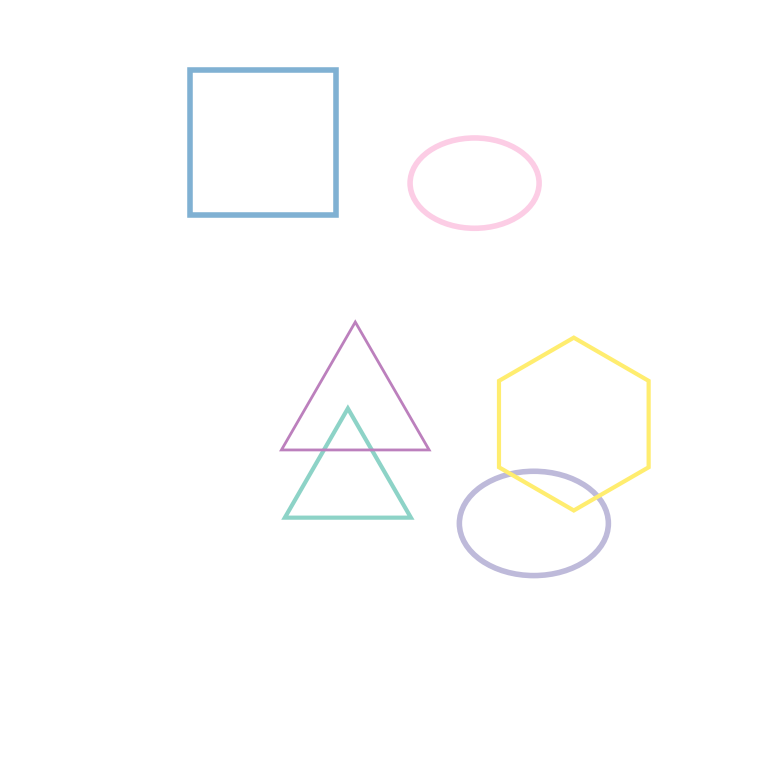[{"shape": "triangle", "thickness": 1.5, "radius": 0.47, "center": [0.452, 0.375]}, {"shape": "oval", "thickness": 2, "radius": 0.48, "center": [0.693, 0.32]}, {"shape": "square", "thickness": 2, "radius": 0.47, "center": [0.342, 0.815]}, {"shape": "oval", "thickness": 2, "radius": 0.42, "center": [0.616, 0.762]}, {"shape": "triangle", "thickness": 1, "radius": 0.55, "center": [0.461, 0.471]}, {"shape": "hexagon", "thickness": 1.5, "radius": 0.56, "center": [0.745, 0.449]}]